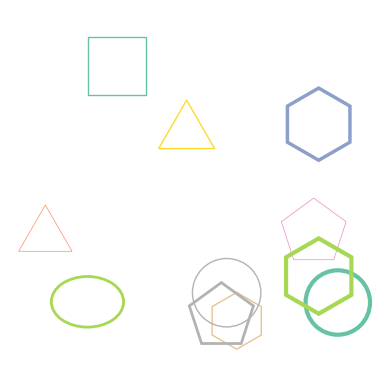[{"shape": "square", "thickness": 1, "radius": 0.37, "center": [0.304, 0.829]}, {"shape": "circle", "thickness": 3, "radius": 0.42, "center": [0.877, 0.214]}, {"shape": "triangle", "thickness": 0.5, "radius": 0.4, "center": [0.118, 0.387]}, {"shape": "hexagon", "thickness": 2.5, "radius": 0.47, "center": [0.828, 0.678]}, {"shape": "pentagon", "thickness": 0.5, "radius": 0.44, "center": [0.815, 0.397]}, {"shape": "oval", "thickness": 2, "radius": 0.47, "center": [0.227, 0.216]}, {"shape": "hexagon", "thickness": 3, "radius": 0.49, "center": [0.828, 0.283]}, {"shape": "triangle", "thickness": 1, "radius": 0.42, "center": [0.485, 0.656]}, {"shape": "hexagon", "thickness": 1, "radius": 0.37, "center": [0.615, 0.167]}, {"shape": "circle", "thickness": 1, "radius": 0.44, "center": [0.589, 0.24]}, {"shape": "pentagon", "thickness": 2, "radius": 0.44, "center": [0.575, 0.179]}]